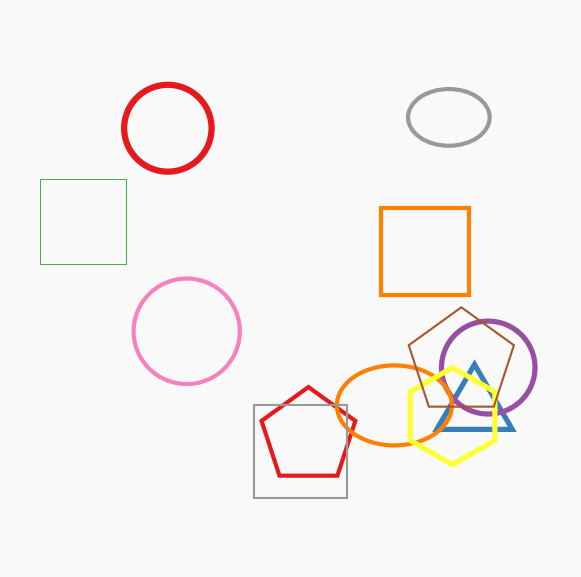[{"shape": "circle", "thickness": 3, "radius": 0.38, "center": [0.289, 0.777]}, {"shape": "pentagon", "thickness": 2, "radius": 0.42, "center": [0.531, 0.244]}, {"shape": "triangle", "thickness": 2.5, "radius": 0.37, "center": [0.816, 0.293]}, {"shape": "square", "thickness": 0.5, "radius": 0.37, "center": [0.142, 0.615]}, {"shape": "circle", "thickness": 2.5, "radius": 0.4, "center": [0.84, 0.363]}, {"shape": "square", "thickness": 2, "radius": 0.38, "center": [0.732, 0.564]}, {"shape": "oval", "thickness": 2, "radius": 0.49, "center": [0.679, 0.297]}, {"shape": "hexagon", "thickness": 2.5, "radius": 0.42, "center": [0.779, 0.279]}, {"shape": "pentagon", "thickness": 1, "radius": 0.48, "center": [0.794, 0.372]}, {"shape": "circle", "thickness": 2, "radius": 0.46, "center": [0.321, 0.425]}, {"shape": "square", "thickness": 1, "radius": 0.4, "center": [0.517, 0.217]}, {"shape": "oval", "thickness": 2, "radius": 0.35, "center": [0.772, 0.796]}]